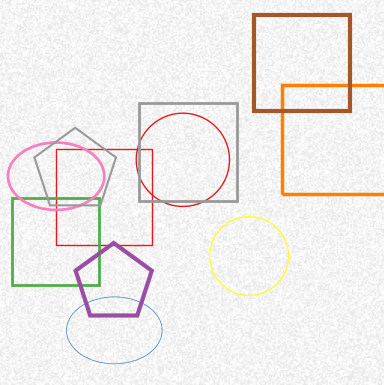[{"shape": "square", "thickness": 1, "radius": 0.62, "center": [0.269, 0.489]}, {"shape": "circle", "thickness": 1, "radius": 0.61, "center": [0.475, 0.585]}, {"shape": "oval", "thickness": 0.5, "radius": 0.62, "center": [0.297, 0.142]}, {"shape": "square", "thickness": 2, "radius": 0.56, "center": [0.145, 0.373]}, {"shape": "pentagon", "thickness": 3, "radius": 0.52, "center": [0.295, 0.265]}, {"shape": "square", "thickness": 2.5, "radius": 0.71, "center": [0.875, 0.637]}, {"shape": "circle", "thickness": 1, "radius": 0.51, "center": [0.647, 0.335]}, {"shape": "square", "thickness": 3, "radius": 0.62, "center": [0.784, 0.837]}, {"shape": "oval", "thickness": 2, "radius": 0.63, "center": [0.146, 0.542]}, {"shape": "square", "thickness": 2, "radius": 0.64, "center": [0.488, 0.606]}, {"shape": "pentagon", "thickness": 1.5, "radius": 0.56, "center": [0.195, 0.557]}]